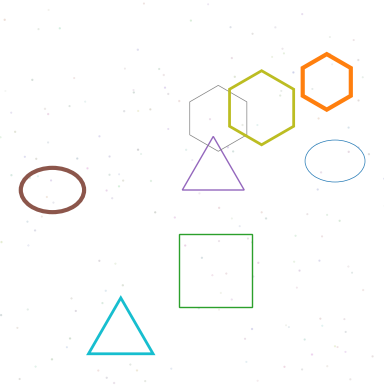[{"shape": "oval", "thickness": 0.5, "radius": 0.39, "center": [0.87, 0.582]}, {"shape": "hexagon", "thickness": 3, "radius": 0.36, "center": [0.849, 0.787]}, {"shape": "square", "thickness": 1, "radius": 0.47, "center": [0.56, 0.297]}, {"shape": "triangle", "thickness": 1, "radius": 0.46, "center": [0.554, 0.553]}, {"shape": "oval", "thickness": 3, "radius": 0.41, "center": [0.136, 0.506]}, {"shape": "hexagon", "thickness": 0.5, "radius": 0.43, "center": [0.567, 0.693]}, {"shape": "hexagon", "thickness": 2, "radius": 0.48, "center": [0.679, 0.72]}, {"shape": "triangle", "thickness": 2, "radius": 0.48, "center": [0.314, 0.129]}]